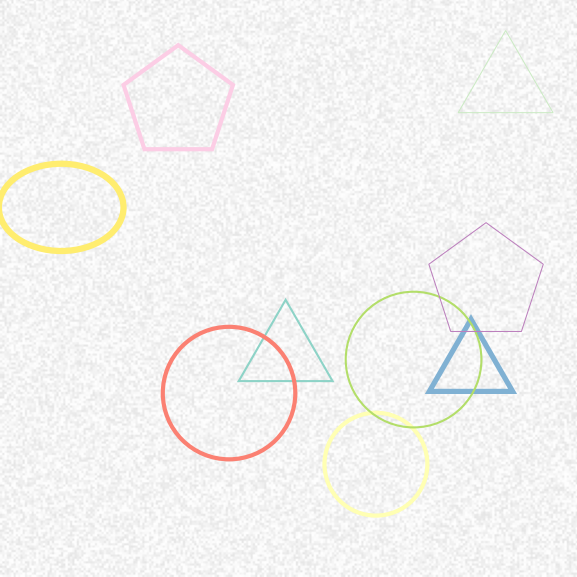[{"shape": "triangle", "thickness": 1, "radius": 0.47, "center": [0.495, 0.386]}, {"shape": "circle", "thickness": 2, "radius": 0.45, "center": [0.651, 0.195]}, {"shape": "circle", "thickness": 2, "radius": 0.57, "center": [0.397, 0.318]}, {"shape": "triangle", "thickness": 2.5, "radius": 0.42, "center": [0.816, 0.363]}, {"shape": "circle", "thickness": 1, "radius": 0.59, "center": [0.716, 0.377]}, {"shape": "pentagon", "thickness": 2, "radius": 0.5, "center": [0.309, 0.821]}, {"shape": "pentagon", "thickness": 0.5, "radius": 0.52, "center": [0.842, 0.509]}, {"shape": "triangle", "thickness": 0.5, "radius": 0.47, "center": [0.876, 0.851]}, {"shape": "oval", "thickness": 3, "radius": 0.54, "center": [0.106, 0.64]}]